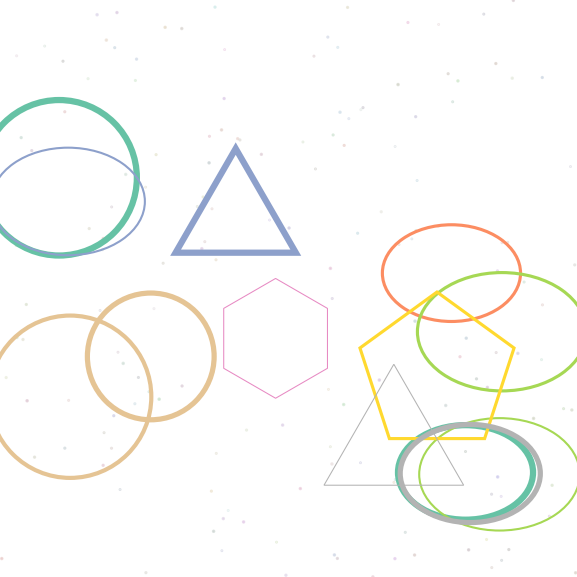[{"shape": "oval", "thickness": 3, "radius": 0.58, "center": [0.806, 0.181]}, {"shape": "circle", "thickness": 3, "radius": 0.67, "center": [0.102, 0.691]}, {"shape": "oval", "thickness": 1.5, "radius": 0.6, "center": [0.782, 0.526]}, {"shape": "triangle", "thickness": 3, "radius": 0.6, "center": [0.408, 0.622]}, {"shape": "oval", "thickness": 1, "radius": 0.67, "center": [0.118, 0.65]}, {"shape": "hexagon", "thickness": 0.5, "radius": 0.52, "center": [0.477, 0.413]}, {"shape": "oval", "thickness": 1.5, "radius": 0.73, "center": [0.869, 0.425]}, {"shape": "oval", "thickness": 1, "radius": 0.7, "center": [0.865, 0.178]}, {"shape": "pentagon", "thickness": 1.5, "radius": 0.7, "center": [0.757, 0.353]}, {"shape": "circle", "thickness": 2, "radius": 0.7, "center": [0.121, 0.312]}, {"shape": "circle", "thickness": 2.5, "radius": 0.55, "center": [0.261, 0.382]}, {"shape": "triangle", "thickness": 0.5, "radius": 0.7, "center": [0.682, 0.229]}, {"shape": "oval", "thickness": 2.5, "radius": 0.61, "center": [0.814, 0.179]}]